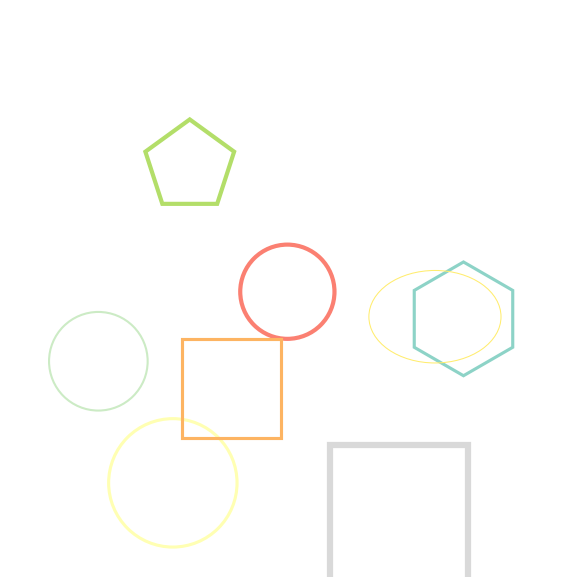[{"shape": "hexagon", "thickness": 1.5, "radius": 0.49, "center": [0.803, 0.447]}, {"shape": "circle", "thickness": 1.5, "radius": 0.56, "center": [0.299, 0.163]}, {"shape": "circle", "thickness": 2, "radius": 0.41, "center": [0.498, 0.494]}, {"shape": "square", "thickness": 1.5, "radius": 0.43, "center": [0.401, 0.327]}, {"shape": "pentagon", "thickness": 2, "radius": 0.4, "center": [0.329, 0.712]}, {"shape": "square", "thickness": 3, "radius": 0.59, "center": [0.691, 0.11]}, {"shape": "circle", "thickness": 1, "radius": 0.43, "center": [0.17, 0.374]}, {"shape": "oval", "thickness": 0.5, "radius": 0.57, "center": [0.753, 0.451]}]